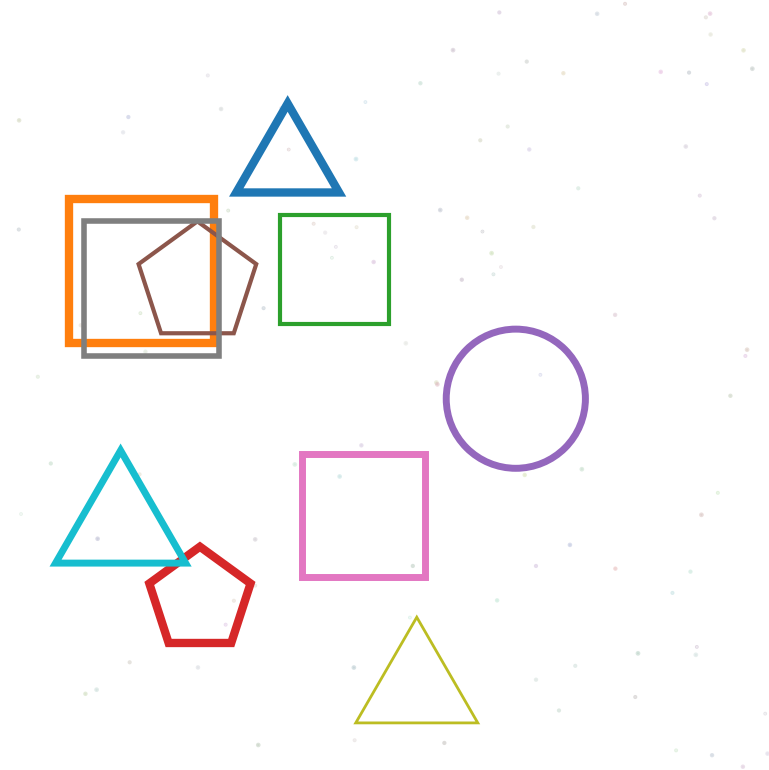[{"shape": "triangle", "thickness": 3, "radius": 0.39, "center": [0.374, 0.789]}, {"shape": "square", "thickness": 3, "radius": 0.47, "center": [0.183, 0.648]}, {"shape": "square", "thickness": 1.5, "radius": 0.35, "center": [0.435, 0.65]}, {"shape": "pentagon", "thickness": 3, "radius": 0.35, "center": [0.26, 0.221]}, {"shape": "circle", "thickness": 2.5, "radius": 0.45, "center": [0.67, 0.482]}, {"shape": "pentagon", "thickness": 1.5, "radius": 0.4, "center": [0.256, 0.632]}, {"shape": "square", "thickness": 2.5, "radius": 0.4, "center": [0.473, 0.33]}, {"shape": "square", "thickness": 2, "radius": 0.44, "center": [0.197, 0.625]}, {"shape": "triangle", "thickness": 1, "radius": 0.46, "center": [0.541, 0.107]}, {"shape": "triangle", "thickness": 2.5, "radius": 0.49, "center": [0.157, 0.317]}]